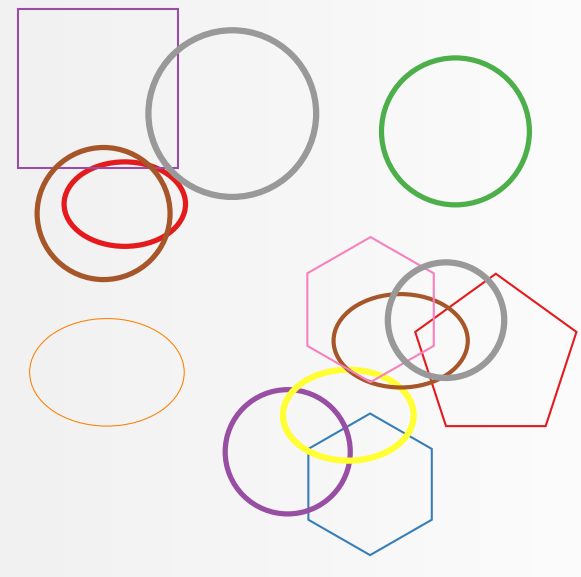[{"shape": "oval", "thickness": 2.5, "radius": 0.52, "center": [0.215, 0.646]}, {"shape": "pentagon", "thickness": 1, "radius": 0.73, "center": [0.853, 0.379]}, {"shape": "hexagon", "thickness": 1, "radius": 0.61, "center": [0.637, 0.16]}, {"shape": "circle", "thickness": 2.5, "radius": 0.64, "center": [0.784, 0.772]}, {"shape": "square", "thickness": 1, "radius": 0.69, "center": [0.168, 0.846]}, {"shape": "circle", "thickness": 2.5, "radius": 0.54, "center": [0.495, 0.217]}, {"shape": "oval", "thickness": 0.5, "radius": 0.67, "center": [0.184, 0.354]}, {"shape": "oval", "thickness": 3, "radius": 0.56, "center": [0.599, 0.28]}, {"shape": "circle", "thickness": 2.5, "radius": 0.57, "center": [0.178, 0.629]}, {"shape": "oval", "thickness": 2, "radius": 0.58, "center": [0.689, 0.409]}, {"shape": "hexagon", "thickness": 1, "radius": 0.63, "center": [0.638, 0.463]}, {"shape": "circle", "thickness": 3, "radius": 0.72, "center": [0.4, 0.802]}, {"shape": "circle", "thickness": 3, "radius": 0.5, "center": [0.767, 0.445]}]